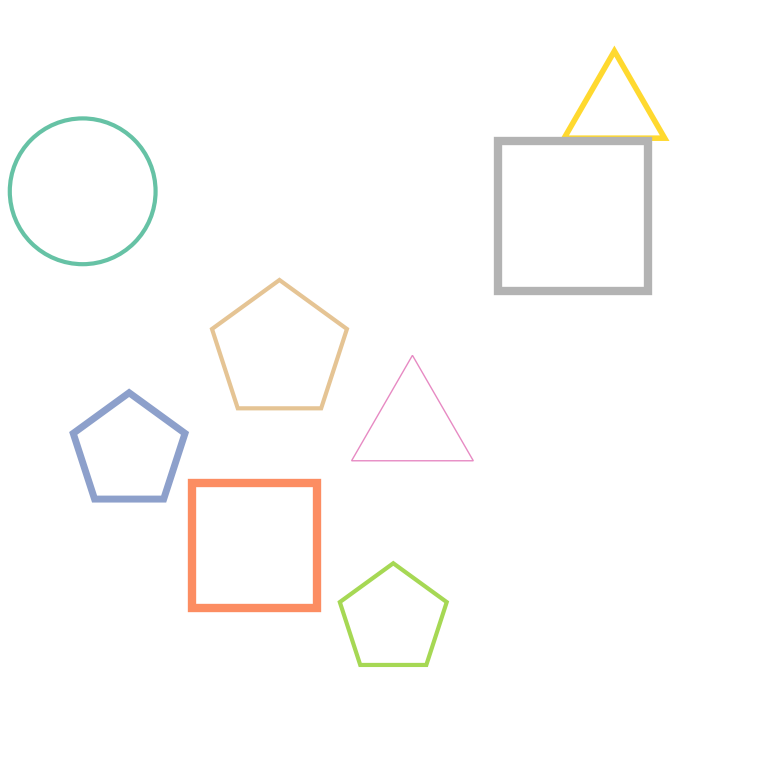[{"shape": "circle", "thickness": 1.5, "radius": 0.47, "center": [0.107, 0.752]}, {"shape": "square", "thickness": 3, "radius": 0.4, "center": [0.331, 0.292]}, {"shape": "pentagon", "thickness": 2.5, "radius": 0.38, "center": [0.168, 0.414]}, {"shape": "triangle", "thickness": 0.5, "radius": 0.46, "center": [0.536, 0.447]}, {"shape": "pentagon", "thickness": 1.5, "radius": 0.37, "center": [0.511, 0.195]}, {"shape": "triangle", "thickness": 2, "radius": 0.38, "center": [0.798, 0.858]}, {"shape": "pentagon", "thickness": 1.5, "radius": 0.46, "center": [0.363, 0.544]}, {"shape": "square", "thickness": 3, "radius": 0.49, "center": [0.744, 0.72]}]